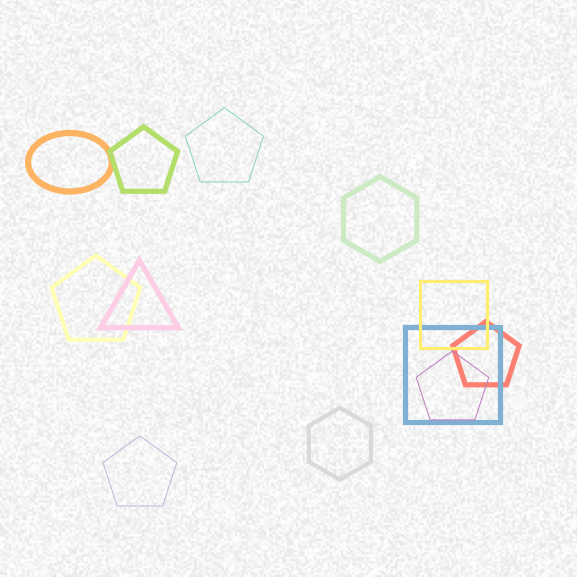[{"shape": "pentagon", "thickness": 0.5, "radius": 0.36, "center": [0.389, 0.741]}, {"shape": "pentagon", "thickness": 2, "radius": 0.4, "center": [0.166, 0.476]}, {"shape": "pentagon", "thickness": 0.5, "radius": 0.34, "center": [0.242, 0.177]}, {"shape": "pentagon", "thickness": 2.5, "radius": 0.3, "center": [0.841, 0.382]}, {"shape": "square", "thickness": 2.5, "radius": 0.41, "center": [0.783, 0.351]}, {"shape": "oval", "thickness": 3, "radius": 0.36, "center": [0.121, 0.718]}, {"shape": "pentagon", "thickness": 2.5, "radius": 0.31, "center": [0.249, 0.718]}, {"shape": "triangle", "thickness": 2.5, "radius": 0.39, "center": [0.241, 0.471]}, {"shape": "hexagon", "thickness": 2, "radius": 0.31, "center": [0.589, 0.231]}, {"shape": "pentagon", "thickness": 0.5, "radius": 0.33, "center": [0.784, 0.325]}, {"shape": "hexagon", "thickness": 2.5, "radius": 0.37, "center": [0.658, 0.62]}, {"shape": "square", "thickness": 1.5, "radius": 0.29, "center": [0.785, 0.455]}]